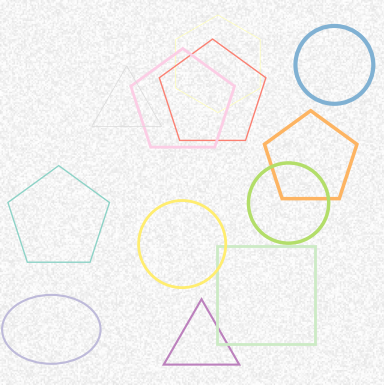[{"shape": "pentagon", "thickness": 1, "radius": 0.69, "center": [0.152, 0.431]}, {"shape": "hexagon", "thickness": 0.5, "radius": 0.63, "center": [0.566, 0.834]}, {"shape": "oval", "thickness": 1.5, "radius": 0.64, "center": [0.133, 0.145]}, {"shape": "pentagon", "thickness": 1, "radius": 0.73, "center": [0.552, 0.753]}, {"shape": "circle", "thickness": 3, "radius": 0.51, "center": [0.869, 0.832]}, {"shape": "pentagon", "thickness": 2.5, "radius": 0.63, "center": [0.807, 0.586]}, {"shape": "circle", "thickness": 2.5, "radius": 0.52, "center": [0.75, 0.473]}, {"shape": "pentagon", "thickness": 2, "radius": 0.71, "center": [0.475, 0.732]}, {"shape": "triangle", "thickness": 0.5, "radius": 0.52, "center": [0.329, 0.724]}, {"shape": "triangle", "thickness": 1.5, "radius": 0.57, "center": [0.523, 0.11]}, {"shape": "square", "thickness": 2, "radius": 0.64, "center": [0.69, 0.233]}, {"shape": "circle", "thickness": 2, "radius": 0.57, "center": [0.473, 0.366]}]